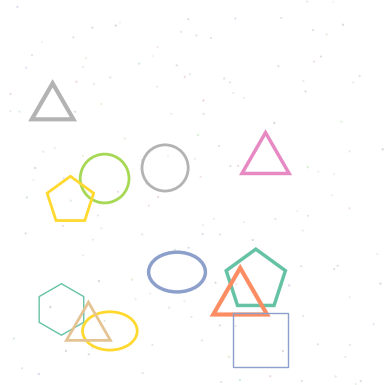[{"shape": "pentagon", "thickness": 2.5, "radius": 0.4, "center": [0.664, 0.272]}, {"shape": "hexagon", "thickness": 1, "radius": 0.33, "center": [0.16, 0.196]}, {"shape": "triangle", "thickness": 3, "radius": 0.4, "center": [0.624, 0.223]}, {"shape": "oval", "thickness": 2.5, "radius": 0.37, "center": [0.46, 0.293]}, {"shape": "square", "thickness": 1, "radius": 0.36, "center": [0.676, 0.117]}, {"shape": "triangle", "thickness": 2.5, "radius": 0.35, "center": [0.69, 0.585]}, {"shape": "circle", "thickness": 2, "radius": 0.32, "center": [0.272, 0.536]}, {"shape": "oval", "thickness": 2, "radius": 0.36, "center": [0.285, 0.14]}, {"shape": "pentagon", "thickness": 2, "radius": 0.32, "center": [0.183, 0.479]}, {"shape": "triangle", "thickness": 2, "radius": 0.33, "center": [0.23, 0.149]}, {"shape": "circle", "thickness": 2, "radius": 0.3, "center": [0.429, 0.564]}, {"shape": "triangle", "thickness": 3, "radius": 0.31, "center": [0.137, 0.721]}]